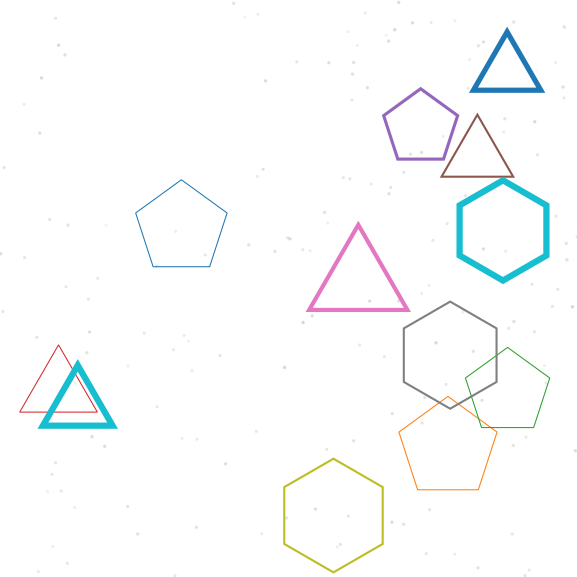[{"shape": "pentagon", "thickness": 0.5, "radius": 0.42, "center": [0.314, 0.605]}, {"shape": "triangle", "thickness": 2.5, "radius": 0.34, "center": [0.878, 0.877]}, {"shape": "pentagon", "thickness": 0.5, "radius": 0.45, "center": [0.776, 0.223]}, {"shape": "pentagon", "thickness": 0.5, "radius": 0.38, "center": [0.879, 0.321]}, {"shape": "triangle", "thickness": 0.5, "radius": 0.39, "center": [0.101, 0.324]}, {"shape": "pentagon", "thickness": 1.5, "radius": 0.34, "center": [0.728, 0.778]}, {"shape": "triangle", "thickness": 1, "radius": 0.36, "center": [0.827, 0.729]}, {"shape": "triangle", "thickness": 2, "radius": 0.49, "center": [0.62, 0.512]}, {"shape": "hexagon", "thickness": 1, "radius": 0.46, "center": [0.78, 0.384]}, {"shape": "hexagon", "thickness": 1, "radius": 0.49, "center": [0.577, 0.106]}, {"shape": "triangle", "thickness": 3, "radius": 0.35, "center": [0.135, 0.297]}, {"shape": "hexagon", "thickness": 3, "radius": 0.43, "center": [0.871, 0.6]}]